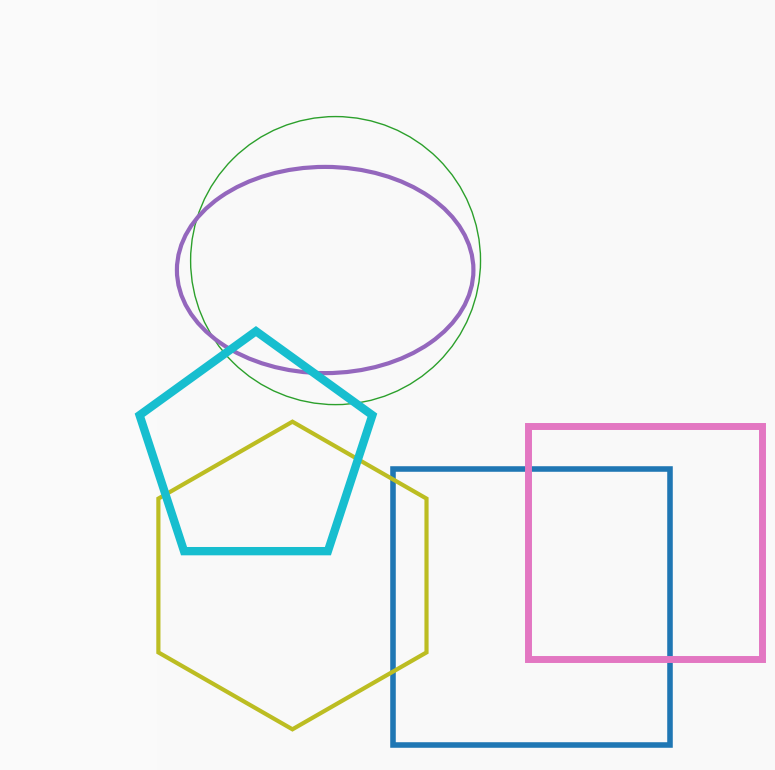[{"shape": "square", "thickness": 2, "radius": 0.89, "center": [0.686, 0.212]}, {"shape": "circle", "thickness": 0.5, "radius": 0.94, "center": [0.433, 0.662]}, {"shape": "oval", "thickness": 1.5, "radius": 0.96, "center": [0.42, 0.649]}, {"shape": "square", "thickness": 2.5, "radius": 0.76, "center": [0.832, 0.295]}, {"shape": "hexagon", "thickness": 1.5, "radius": 1.0, "center": [0.377, 0.253]}, {"shape": "pentagon", "thickness": 3, "radius": 0.79, "center": [0.33, 0.412]}]